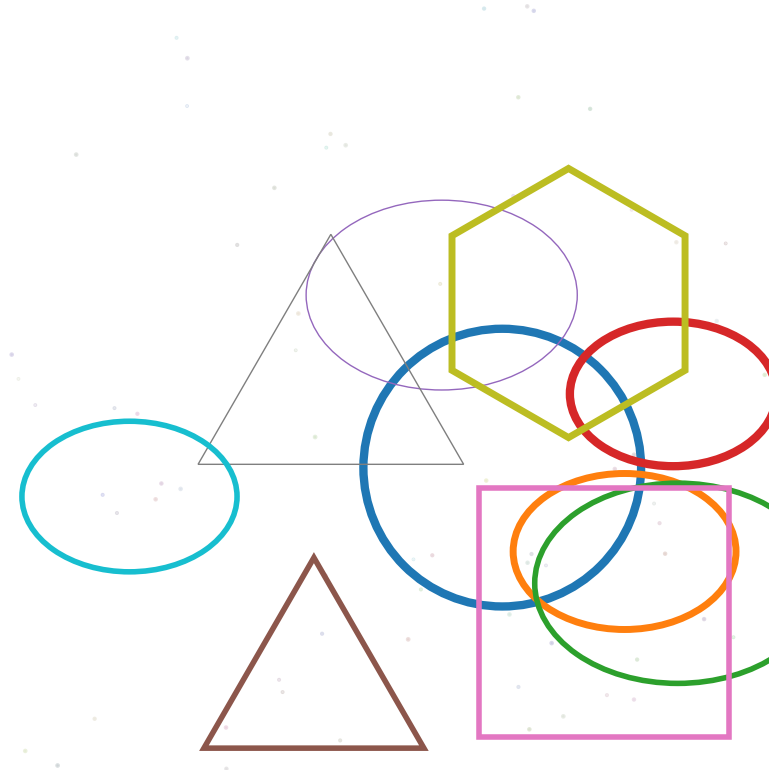[{"shape": "circle", "thickness": 3, "radius": 0.9, "center": [0.652, 0.393]}, {"shape": "oval", "thickness": 2.5, "radius": 0.72, "center": [0.811, 0.284]}, {"shape": "oval", "thickness": 2, "radius": 0.93, "center": [0.88, 0.243]}, {"shape": "oval", "thickness": 3, "radius": 0.67, "center": [0.874, 0.488]}, {"shape": "oval", "thickness": 0.5, "radius": 0.88, "center": [0.574, 0.617]}, {"shape": "triangle", "thickness": 2, "radius": 0.82, "center": [0.408, 0.111]}, {"shape": "square", "thickness": 2, "radius": 0.81, "center": [0.785, 0.204]}, {"shape": "triangle", "thickness": 0.5, "radius": 1.0, "center": [0.43, 0.497]}, {"shape": "hexagon", "thickness": 2.5, "radius": 0.87, "center": [0.738, 0.606]}, {"shape": "oval", "thickness": 2, "radius": 0.7, "center": [0.168, 0.355]}]